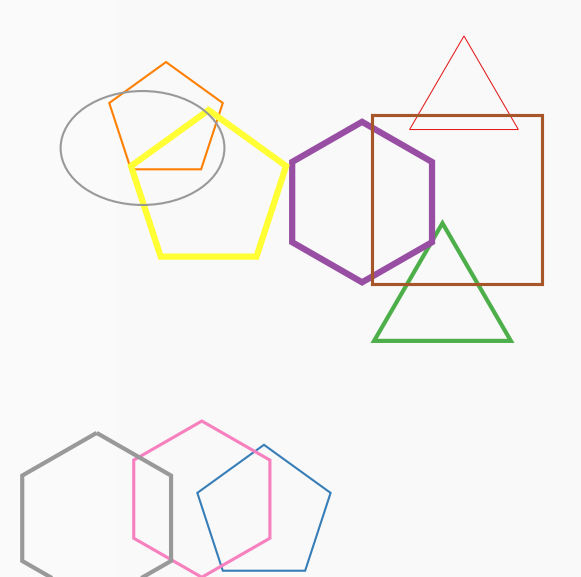[{"shape": "triangle", "thickness": 0.5, "radius": 0.54, "center": [0.798, 0.829]}, {"shape": "pentagon", "thickness": 1, "radius": 0.6, "center": [0.454, 0.108]}, {"shape": "triangle", "thickness": 2, "radius": 0.68, "center": [0.761, 0.477]}, {"shape": "hexagon", "thickness": 3, "radius": 0.69, "center": [0.623, 0.649]}, {"shape": "pentagon", "thickness": 1, "radius": 0.51, "center": [0.286, 0.789]}, {"shape": "pentagon", "thickness": 3, "radius": 0.7, "center": [0.359, 0.668]}, {"shape": "square", "thickness": 1.5, "radius": 0.73, "center": [0.786, 0.653]}, {"shape": "hexagon", "thickness": 1.5, "radius": 0.68, "center": [0.347, 0.135]}, {"shape": "oval", "thickness": 1, "radius": 0.7, "center": [0.245, 0.743]}, {"shape": "hexagon", "thickness": 2, "radius": 0.74, "center": [0.166, 0.102]}]